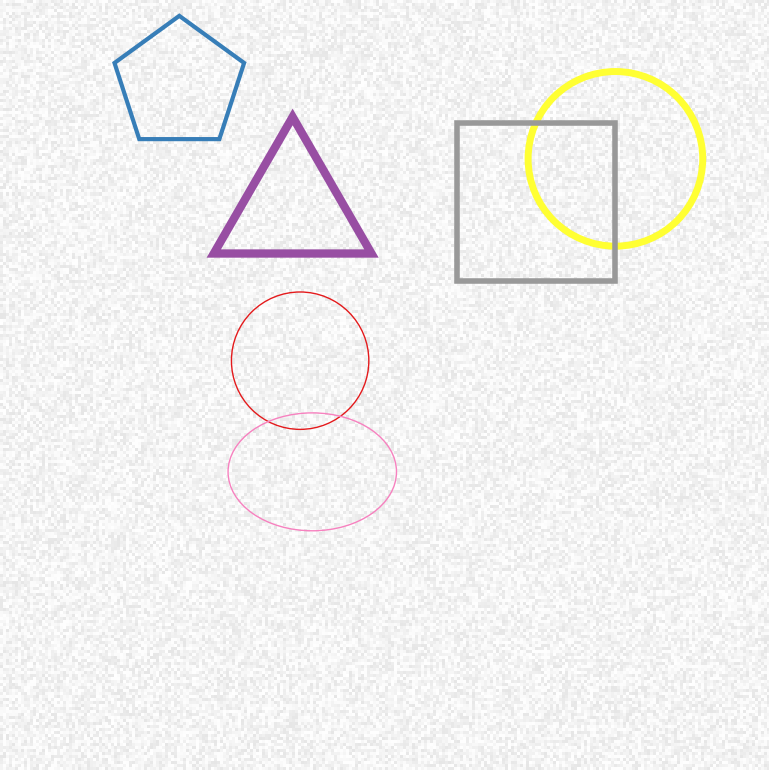[{"shape": "circle", "thickness": 0.5, "radius": 0.45, "center": [0.39, 0.532]}, {"shape": "pentagon", "thickness": 1.5, "radius": 0.44, "center": [0.233, 0.891]}, {"shape": "triangle", "thickness": 3, "radius": 0.59, "center": [0.38, 0.73]}, {"shape": "circle", "thickness": 2.5, "radius": 0.57, "center": [0.799, 0.794]}, {"shape": "oval", "thickness": 0.5, "radius": 0.55, "center": [0.406, 0.387]}, {"shape": "square", "thickness": 2, "radius": 0.51, "center": [0.696, 0.738]}]